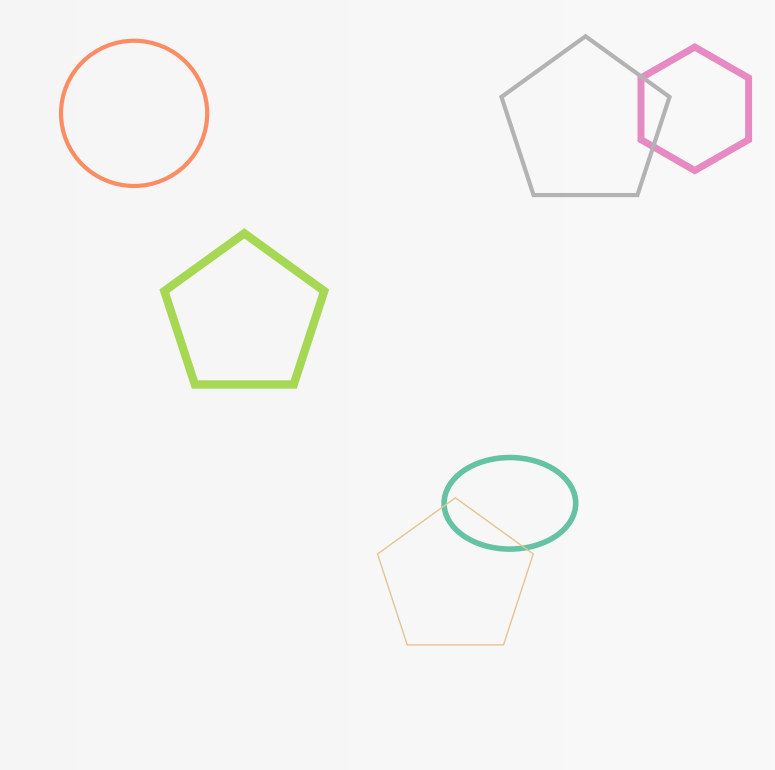[{"shape": "oval", "thickness": 2, "radius": 0.42, "center": [0.658, 0.346]}, {"shape": "circle", "thickness": 1.5, "radius": 0.47, "center": [0.173, 0.853]}, {"shape": "hexagon", "thickness": 2.5, "radius": 0.4, "center": [0.897, 0.859]}, {"shape": "pentagon", "thickness": 3, "radius": 0.54, "center": [0.315, 0.588]}, {"shape": "pentagon", "thickness": 0.5, "radius": 0.53, "center": [0.588, 0.248]}, {"shape": "pentagon", "thickness": 1.5, "radius": 0.57, "center": [0.755, 0.839]}]